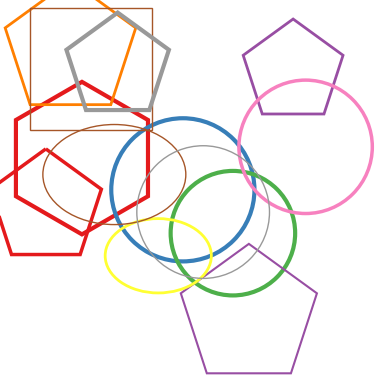[{"shape": "pentagon", "thickness": 2.5, "radius": 0.76, "center": [0.119, 0.462]}, {"shape": "hexagon", "thickness": 3, "radius": 0.99, "center": [0.213, 0.589]}, {"shape": "circle", "thickness": 3, "radius": 0.93, "center": [0.475, 0.507]}, {"shape": "circle", "thickness": 3, "radius": 0.81, "center": [0.605, 0.394]}, {"shape": "pentagon", "thickness": 1.5, "radius": 0.93, "center": [0.646, 0.181]}, {"shape": "pentagon", "thickness": 2, "radius": 0.68, "center": [0.761, 0.814]}, {"shape": "pentagon", "thickness": 2, "radius": 0.89, "center": [0.183, 0.872]}, {"shape": "oval", "thickness": 2, "radius": 0.69, "center": [0.411, 0.336]}, {"shape": "square", "thickness": 1, "radius": 0.8, "center": [0.237, 0.821]}, {"shape": "oval", "thickness": 1, "radius": 0.93, "center": [0.297, 0.547]}, {"shape": "circle", "thickness": 2.5, "radius": 0.87, "center": [0.794, 0.619]}, {"shape": "pentagon", "thickness": 3, "radius": 0.7, "center": [0.306, 0.827]}, {"shape": "circle", "thickness": 1, "radius": 0.86, "center": [0.528, 0.449]}]